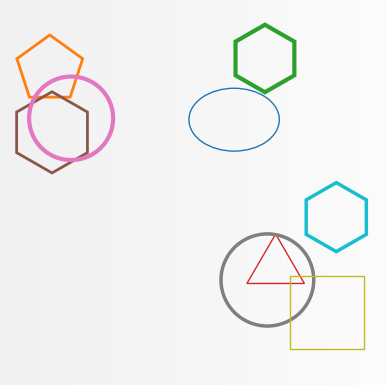[{"shape": "oval", "thickness": 1, "radius": 0.58, "center": [0.604, 0.689]}, {"shape": "pentagon", "thickness": 2, "radius": 0.45, "center": [0.128, 0.82]}, {"shape": "hexagon", "thickness": 3, "radius": 0.44, "center": [0.684, 0.848]}, {"shape": "triangle", "thickness": 1, "radius": 0.43, "center": [0.711, 0.306]}, {"shape": "hexagon", "thickness": 2, "radius": 0.53, "center": [0.134, 0.656]}, {"shape": "circle", "thickness": 3, "radius": 0.54, "center": [0.184, 0.693]}, {"shape": "circle", "thickness": 2.5, "radius": 0.6, "center": [0.69, 0.273]}, {"shape": "square", "thickness": 1, "radius": 0.47, "center": [0.844, 0.188]}, {"shape": "hexagon", "thickness": 2.5, "radius": 0.45, "center": [0.868, 0.436]}]